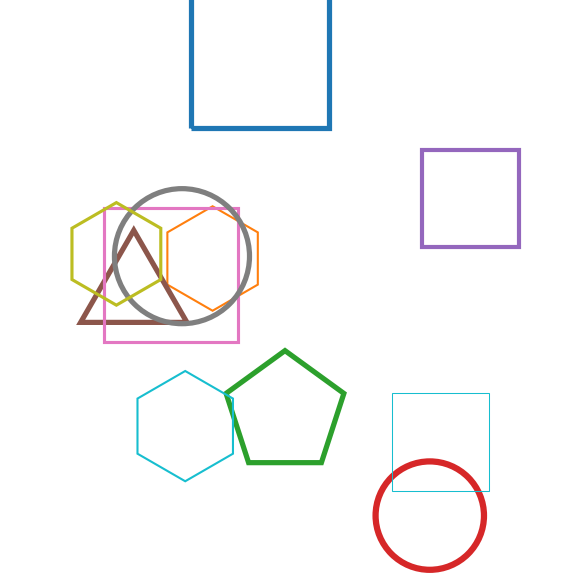[{"shape": "square", "thickness": 2.5, "radius": 0.6, "center": [0.45, 0.897]}, {"shape": "hexagon", "thickness": 1, "radius": 0.45, "center": [0.368, 0.552]}, {"shape": "pentagon", "thickness": 2.5, "radius": 0.54, "center": [0.493, 0.285]}, {"shape": "circle", "thickness": 3, "radius": 0.47, "center": [0.744, 0.106]}, {"shape": "square", "thickness": 2, "radius": 0.42, "center": [0.815, 0.656]}, {"shape": "triangle", "thickness": 2.5, "radius": 0.53, "center": [0.232, 0.494]}, {"shape": "square", "thickness": 1.5, "radius": 0.58, "center": [0.296, 0.523]}, {"shape": "circle", "thickness": 2.5, "radius": 0.58, "center": [0.315, 0.556]}, {"shape": "hexagon", "thickness": 1.5, "radius": 0.44, "center": [0.202, 0.56]}, {"shape": "square", "thickness": 0.5, "radius": 0.42, "center": [0.762, 0.234]}, {"shape": "hexagon", "thickness": 1, "radius": 0.48, "center": [0.321, 0.261]}]